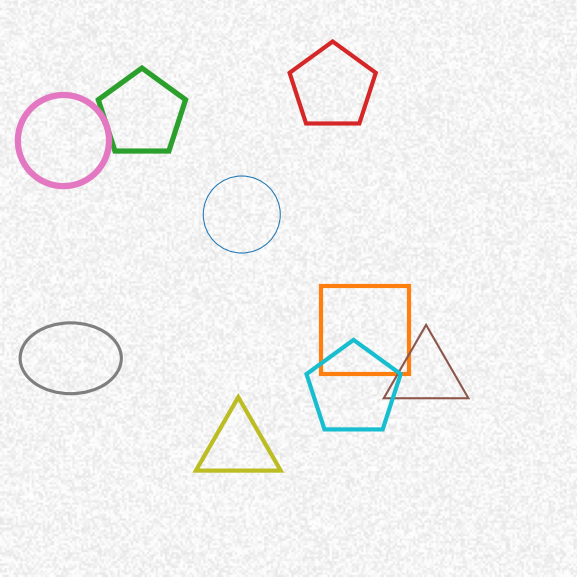[{"shape": "circle", "thickness": 0.5, "radius": 0.33, "center": [0.419, 0.628]}, {"shape": "square", "thickness": 2, "radius": 0.38, "center": [0.632, 0.428]}, {"shape": "pentagon", "thickness": 2.5, "radius": 0.4, "center": [0.246, 0.802]}, {"shape": "pentagon", "thickness": 2, "radius": 0.39, "center": [0.576, 0.849]}, {"shape": "triangle", "thickness": 1, "radius": 0.42, "center": [0.738, 0.352]}, {"shape": "circle", "thickness": 3, "radius": 0.39, "center": [0.11, 0.756]}, {"shape": "oval", "thickness": 1.5, "radius": 0.44, "center": [0.122, 0.379]}, {"shape": "triangle", "thickness": 2, "radius": 0.42, "center": [0.413, 0.227]}, {"shape": "pentagon", "thickness": 2, "radius": 0.43, "center": [0.612, 0.325]}]